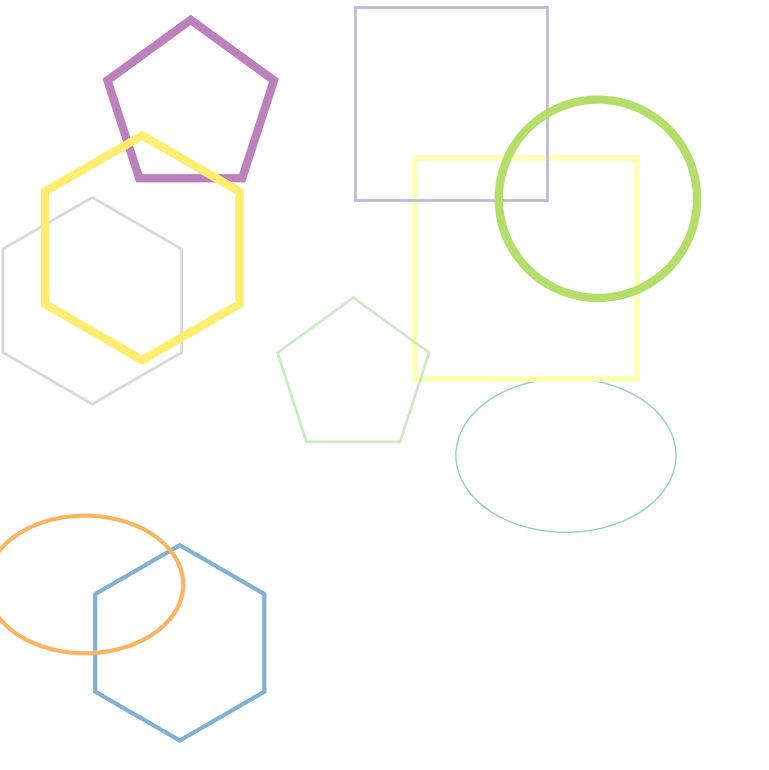[{"shape": "oval", "thickness": 0.5, "radius": 0.71, "center": [0.735, 0.409]}, {"shape": "square", "thickness": 2, "radius": 0.72, "center": [0.683, 0.652]}, {"shape": "square", "thickness": 1, "radius": 0.63, "center": [0.586, 0.865]}, {"shape": "hexagon", "thickness": 1.5, "radius": 0.63, "center": [0.234, 0.165]}, {"shape": "oval", "thickness": 1.5, "radius": 0.64, "center": [0.11, 0.241]}, {"shape": "circle", "thickness": 3, "radius": 0.64, "center": [0.777, 0.742]}, {"shape": "hexagon", "thickness": 1, "radius": 0.67, "center": [0.12, 0.609]}, {"shape": "pentagon", "thickness": 3, "radius": 0.57, "center": [0.248, 0.86]}, {"shape": "pentagon", "thickness": 1, "radius": 0.52, "center": [0.459, 0.51]}, {"shape": "hexagon", "thickness": 3, "radius": 0.73, "center": [0.185, 0.678]}]